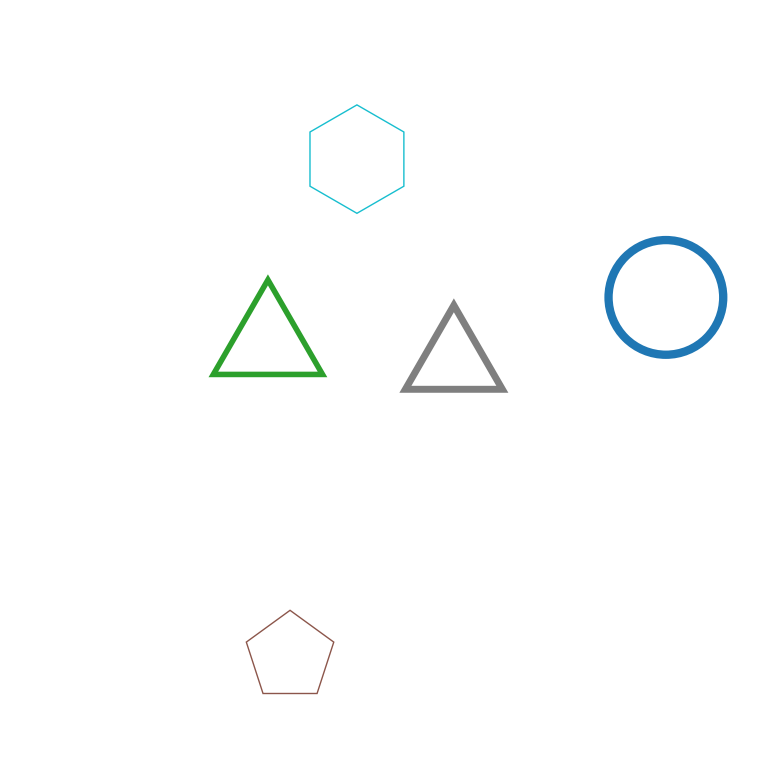[{"shape": "circle", "thickness": 3, "radius": 0.37, "center": [0.865, 0.614]}, {"shape": "triangle", "thickness": 2, "radius": 0.41, "center": [0.348, 0.555]}, {"shape": "pentagon", "thickness": 0.5, "radius": 0.3, "center": [0.377, 0.148]}, {"shape": "triangle", "thickness": 2.5, "radius": 0.36, "center": [0.589, 0.531]}, {"shape": "hexagon", "thickness": 0.5, "radius": 0.35, "center": [0.464, 0.793]}]